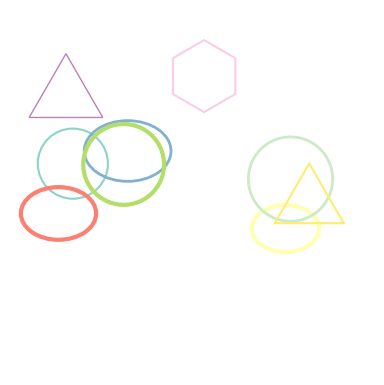[{"shape": "circle", "thickness": 1.5, "radius": 0.46, "center": [0.189, 0.575]}, {"shape": "oval", "thickness": 3, "radius": 0.44, "center": [0.741, 0.406]}, {"shape": "oval", "thickness": 3, "radius": 0.49, "center": [0.152, 0.446]}, {"shape": "oval", "thickness": 2, "radius": 0.56, "center": [0.332, 0.608]}, {"shape": "circle", "thickness": 3, "radius": 0.52, "center": [0.321, 0.573]}, {"shape": "hexagon", "thickness": 1.5, "radius": 0.47, "center": [0.53, 0.802]}, {"shape": "triangle", "thickness": 1, "radius": 0.55, "center": [0.171, 0.75]}, {"shape": "circle", "thickness": 2, "radius": 0.55, "center": [0.755, 0.535]}, {"shape": "triangle", "thickness": 1.5, "radius": 0.52, "center": [0.803, 0.472]}]